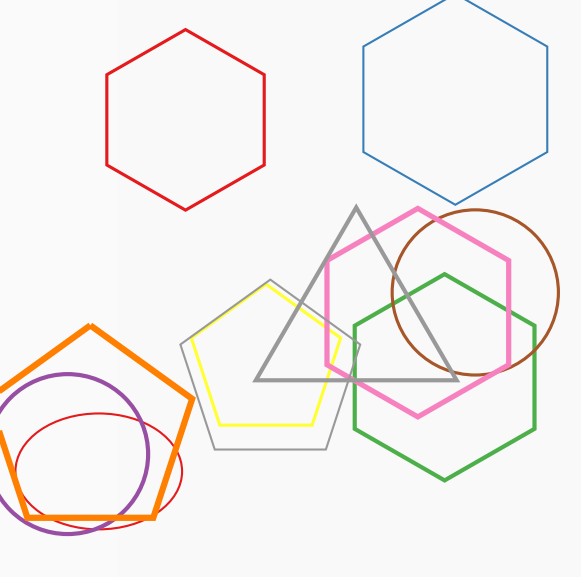[{"shape": "hexagon", "thickness": 1.5, "radius": 0.78, "center": [0.319, 0.792]}, {"shape": "oval", "thickness": 1, "radius": 0.72, "center": [0.17, 0.183]}, {"shape": "hexagon", "thickness": 1, "radius": 0.91, "center": [0.783, 0.827]}, {"shape": "hexagon", "thickness": 2, "radius": 0.89, "center": [0.765, 0.346]}, {"shape": "circle", "thickness": 2, "radius": 0.69, "center": [0.116, 0.213]}, {"shape": "pentagon", "thickness": 3, "radius": 0.92, "center": [0.155, 0.252]}, {"shape": "pentagon", "thickness": 1.5, "radius": 0.68, "center": [0.458, 0.372]}, {"shape": "circle", "thickness": 1.5, "radius": 0.72, "center": [0.818, 0.493]}, {"shape": "hexagon", "thickness": 2.5, "radius": 0.9, "center": [0.719, 0.458]}, {"shape": "pentagon", "thickness": 1, "radius": 0.81, "center": [0.465, 0.352]}, {"shape": "triangle", "thickness": 2, "radius": 1.0, "center": [0.613, 0.44]}]